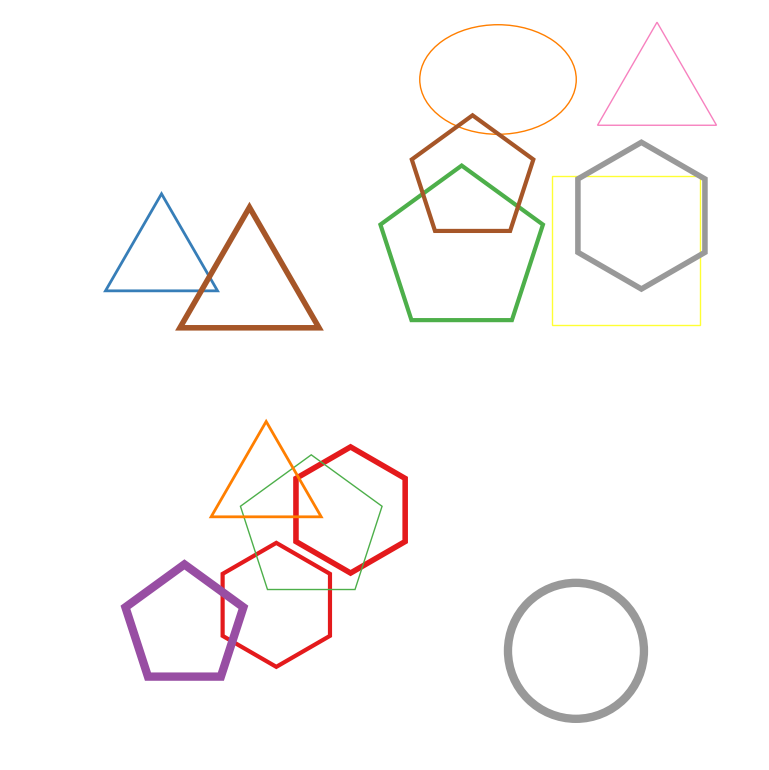[{"shape": "hexagon", "thickness": 1.5, "radius": 0.4, "center": [0.359, 0.214]}, {"shape": "hexagon", "thickness": 2, "radius": 0.41, "center": [0.455, 0.338]}, {"shape": "triangle", "thickness": 1, "radius": 0.42, "center": [0.21, 0.664]}, {"shape": "pentagon", "thickness": 0.5, "radius": 0.48, "center": [0.404, 0.313]}, {"shape": "pentagon", "thickness": 1.5, "radius": 0.55, "center": [0.6, 0.674]}, {"shape": "pentagon", "thickness": 3, "radius": 0.4, "center": [0.24, 0.186]}, {"shape": "triangle", "thickness": 1, "radius": 0.41, "center": [0.346, 0.37]}, {"shape": "oval", "thickness": 0.5, "radius": 0.51, "center": [0.647, 0.897]}, {"shape": "square", "thickness": 0.5, "radius": 0.48, "center": [0.813, 0.674]}, {"shape": "triangle", "thickness": 2, "radius": 0.52, "center": [0.324, 0.626]}, {"shape": "pentagon", "thickness": 1.5, "radius": 0.42, "center": [0.614, 0.767]}, {"shape": "triangle", "thickness": 0.5, "radius": 0.45, "center": [0.853, 0.882]}, {"shape": "hexagon", "thickness": 2, "radius": 0.48, "center": [0.833, 0.72]}, {"shape": "circle", "thickness": 3, "radius": 0.44, "center": [0.748, 0.155]}]